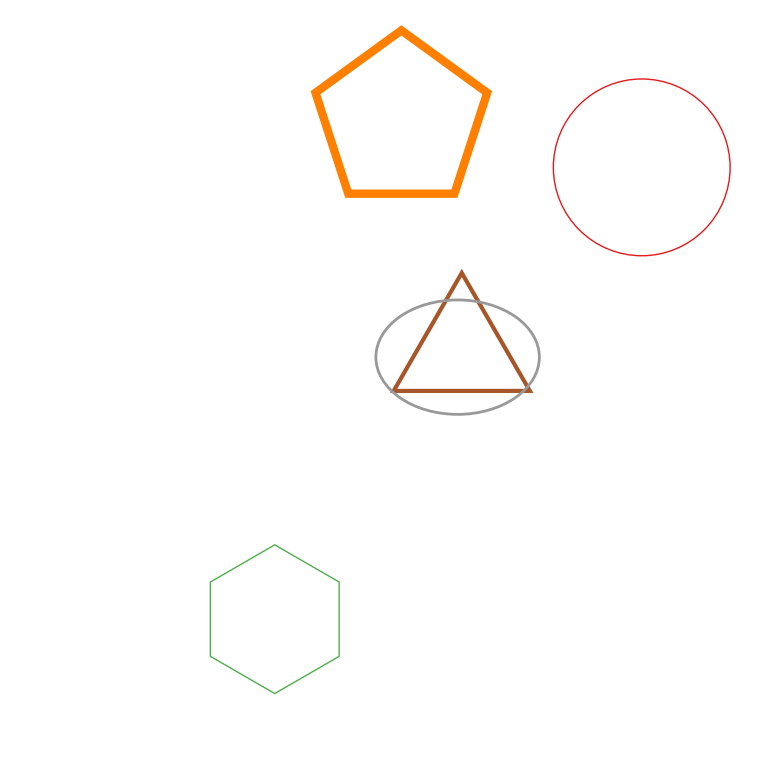[{"shape": "circle", "thickness": 0.5, "radius": 0.57, "center": [0.833, 0.783]}, {"shape": "hexagon", "thickness": 0.5, "radius": 0.48, "center": [0.357, 0.196]}, {"shape": "pentagon", "thickness": 3, "radius": 0.59, "center": [0.521, 0.843]}, {"shape": "triangle", "thickness": 1.5, "radius": 0.51, "center": [0.6, 0.543]}, {"shape": "oval", "thickness": 1, "radius": 0.53, "center": [0.594, 0.536]}]